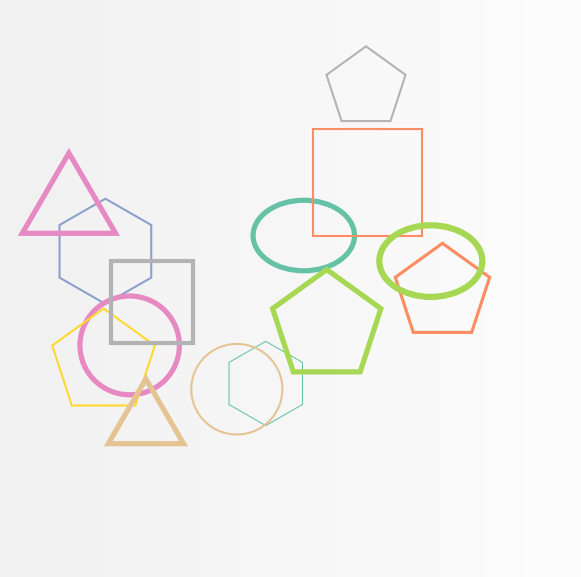[{"shape": "hexagon", "thickness": 0.5, "radius": 0.36, "center": [0.457, 0.335]}, {"shape": "oval", "thickness": 2.5, "radius": 0.44, "center": [0.523, 0.591]}, {"shape": "square", "thickness": 1, "radius": 0.47, "center": [0.632, 0.683]}, {"shape": "pentagon", "thickness": 1.5, "radius": 0.43, "center": [0.761, 0.493]}, {"shape": "hexagon", "thickness": 1, "radius": 0.46, "center": [0.181, 0.564]}, {"shape": "circle", "thickness": 2.5, "radius": 0.43, "center": [0.223, 0.401]}, {"shape": "triangle", "thickness": 2.5, "radius": 0.46, "center": [0.119, 0.641]}, {"shape": "pentagon", "thickness": 2.5, "radius": 0.49, "center": [0.562, 0.434]}, {"shape": "oval", "thickness": 3, "radius": 0.44, "center": [0.741, 0.547]}, {"shape": "pentagon", "thickness": 1, "radius": 0.46, "center": [0.178, 0.372]}, {"shape": "triangle", "thickness": 2.5, "radius": 0.37, "center": [0.251, 0.268]}, {"shape": "circle", "thickness": 1, "radius": 0.39, "center": [0.407, 0.325]}, {"shape": "square", "thickness": 2, "radius": 0.35, "center": [0.261, 0.476]}, {"shape": "pentagon", "thickness": 1, "radius": 0.36, "center": [0.63, 0.847]}]